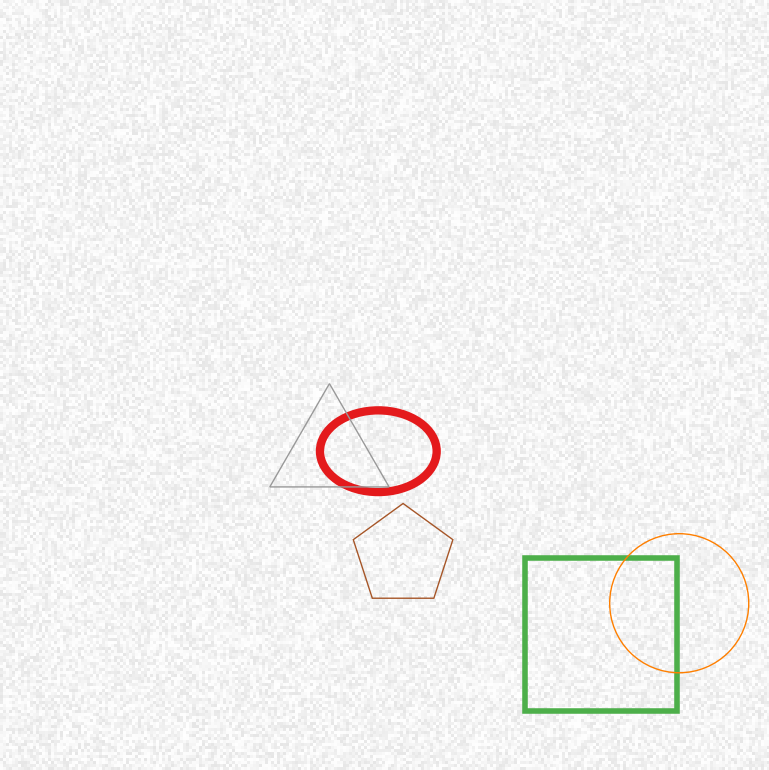[{"shape": "oval", "thickness": 3, "radius": 0.38, "center": [0.491, 0.414]}, {"shape": "square", "thickness": 2, "radius": 0.5, "center": [0.78, 0.176]}, {"shape": "circle", "thickness": 0.5, "radius": 0.45, "center": [0.882, 0.217]}, {"shape": "pentagon", "thickness": 0.5, "radius": 0.34, "center": [0.523, 0.278]}, {"shape": "triangle", "thickness": 0.5, "radius": 0.45, "center": [0.428, 0.412]}]